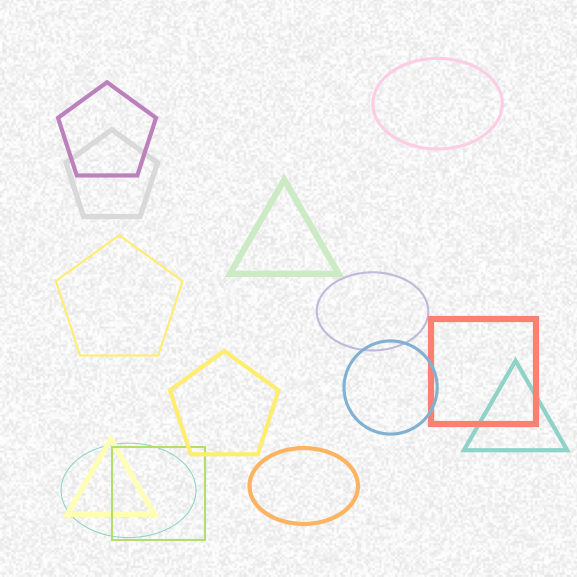[{"shape": "oval", "thickness": 0.5, "radius": 0.58, "center": [0.223, 0.15]}, {"shape": "triangle", "thickness": 2, "radius": 0.52, "center": [0.893, 0.271]}, {"shape": "triangle", "thickness": 2.5, "radius": 0.43, "center": [0.192, 0.152]}, {"shape": "oval", "thickness": 1, "radius": 0.48, "center": [0.645, 0.46]}, {"shape": "square", "thickness": 3, "radius": 0.46, "center": [0.837, 0.356]}, {"shape": "circle", "thickness": 1.5, "radius": 0.4, "center": [0.676, 0.328]}, {"shape": "oval", "thickness": 2, "radius": 0.47, "center": [0.526, 0.158]}, {"shape": "square", "thickness": 1, "radius": 0.4, "center": [0.274, 0.144]}, {"shape": "oval", "thickness": 1.5, "radius": 0.56, "center": [0.758, 0.82]}, {"shape": "pentagon", "thickness": 2.5, "radius": 0.42, "center": [0.194, 0.692]}, {"shape": "pentagon", "thickness": 2, "radius": 0.45, "center": [0.185, 0.767]}, {"shape": "triangle", "thickness": 3, "radius": 0.54, "center": [0.492, 0.579]}, {"shape": "pentagon", "thickness": 2, "radius": 0.49, "center": [0.388, 0.293]}, {"shape": "pentagon", "thickness": 1, "radius": 0.58, "center": [0.206, 0.477]}]